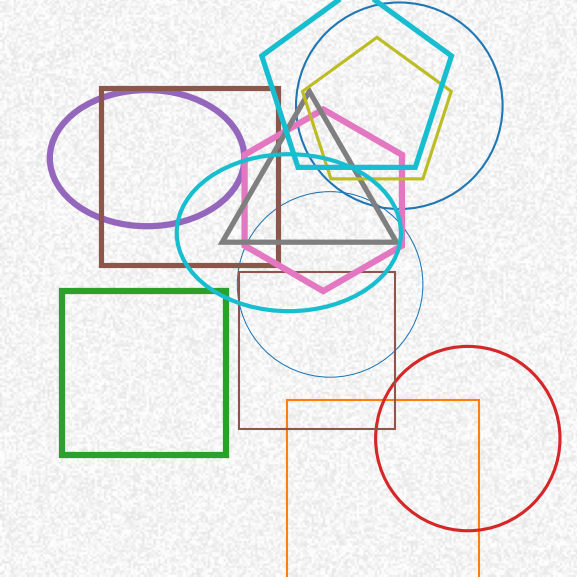[{"shape": "circle", "thickness": 0.5, "radius": 0.8, "center": [0.572, 0.507]}, {"shape": "circle", "thickness": 1, "radius": 0.89, "center": [0.691, 0.816]}, {"shape": "square", "thickness": 1, "radius": 0.83, "center": [0.663, 0.14]}, {"shape": "square", "thickness": 3, "radius": 0.71, "center": [0.249, 0.353]}, {"shape": "circle", "thickness": 1.5, "radius": 0.8, "center": [0.81, 0.24]}, {"shape": "oval", "thickness": 3, "radius": 0.84, "center": [0.255, 0.725]}, {"shape": "square", "thickness": 2.5, "radius": 0.77, "center": [0.328, 0.694]}, {"shape": "square", "thickness": 1, "radius": 0.68, "center": [0.549, 0.392]}, {"shape": "hexagon", "thickness": 3, "radius": 0.79, "center": [0.56, 0.652]}, {"shape": "triangle", "thickness": 2.5, "radius": 0.87, "center": [0.536, 0.667]}, {"shape": "pentagon", "thickness": 1.5, "radius": 0.68, "center": [0.653, 0.799]}, {"shape": "oval", "thickness": 2, "radius": 0.97, "center": [0.5, 0.596]}, {"shape": "pentagon", "thickness": 2.5, "radius": 0.86, "center": [0.618, 0.849]}]